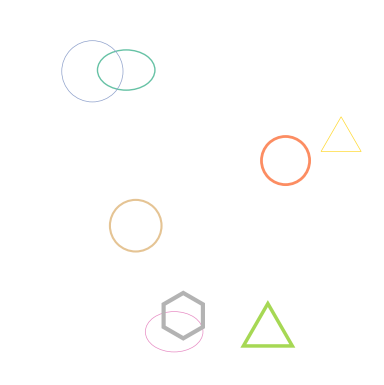[{"shape": "oval", "thickness": 1, "radius": 0.37, "center": [0.328, 0.818]}, {"shape": "circle", "thickness": 2, "radius": 0.31, "center": [0.742, 0.583]}, {"shape": "circle", "thickness": 0.5, "radius": 0.4, "center": [0.24, 0.815]}, {"shape": "oval", "thickness": 0.5, "radius": 0.37, "center": [0.452, 0.138]}, {"shape": "triangle", "thickness": 2.5, "radius": 0.37, "center": [0.696, 0.138]}, {"shape": "triangle", "thickness": 0.5, "radius": 0.3, "center": [0.886, 0.637]}, {"shape": "circle", "thickness": 1.5, "radius": 0.34, "center": [0.353, 0.414]}, {"shape": "hexagon", "thickness": 3, "radius": 0.29, "center": [0.476, 0.18]}]